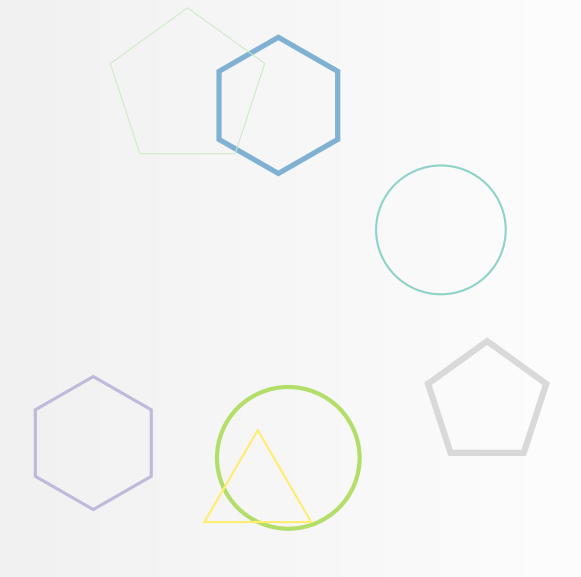[{"shape": "circle", "thickness": 1, "radius": 0.56, "center": [0.759, 0.601]}, {"shape": "hexagon", "thickness": 1.5, "radius": 0.58, "center": [0.16, 0.232]}, {"shape": "hexagon", "thickness": 2.5, "radius": 0.59, "center": [0.479, 0.817]}, {"shape": "circle", "thickness": 2, "radius": 0.61, "center": [0.496, 0.206]}, {"shape": "pentagon", "thickness": 3, "radius": 0.53, "center": [0.838, 0.301]}, {"shape": "pentagon", "thickness": 0.5, "radius": 0.7, "center": [0.323, 0.846]}, {"shape": "triangle", "thickness": 1, "radius": 0.53, "center": [0.443, 0.148]}]